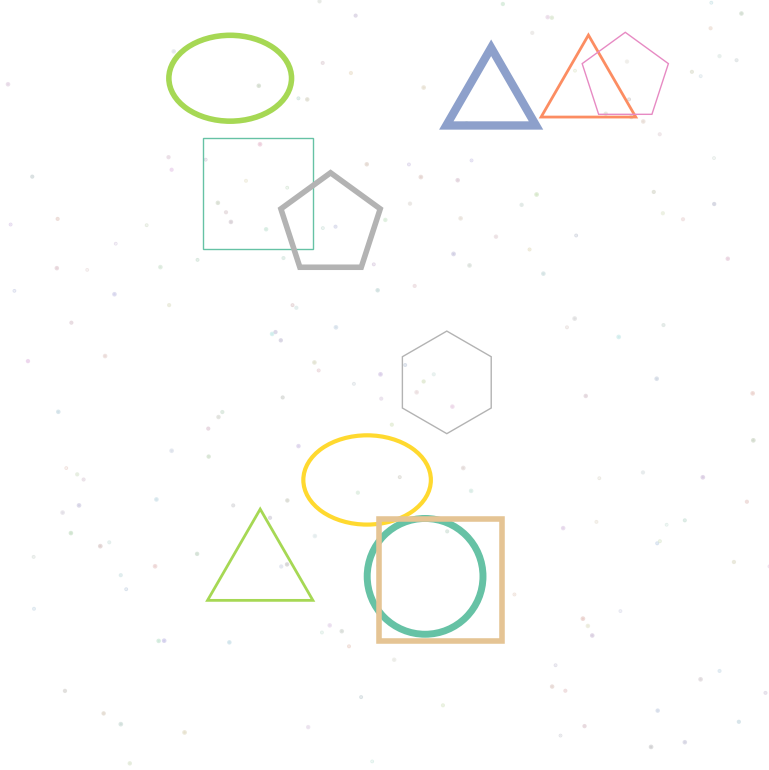[{"shape": "square", "thickness": 0.5, "radius": 0.36, "center": [0.335, 0.748]}, {"shape": "circle", "thickness": 2.5, "radius": 0.38, "center": [0.552, 0.251]}, {"shape": "triangle", "thickness": 1, "radius": 0.35, "center": [0.764, 0.883]}, {"shape": "triangle", "thickness": 3, "radius": 0.34, "center": [0.638, 0.871]}, {"shape": "pentagon", "thickness": 0.5, "radius": 0.29, "center": [0.812, 0.899]}, {"shape": "oval", "thickness": 2, "radius": 0.4, "center": [0.299, 0.898]}, {"shape": "triangle", "thickness": 1, "radius": 0.4, "center": [0.338, 0.26]}, {"shape": "oval", "thickness": 1.5, "radius": 0.41, "center": [0.477, 0.377]}, {"shape": "square", "thickness": 2, "radius": 0.4, "center": [0.572, 0.247]}, {"shape": "pentagon", "thickness": 2, "radius": 0.34, "center": [0.429, 0.708]}, {"shape": "hexagon", "thickness": 0.5, "radius": 0.33, "center": [0.58, 0.503]}]